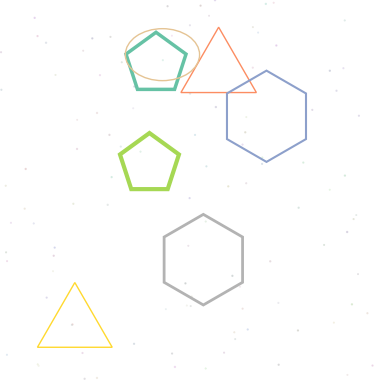[{"shape": "pentagon", "thickness": 2.5, "radius": 0.41, "center": [0.405, 0.834]}, {"shape": "triangle", "thickness": 1, "radius": 0.57, "center": [0.568, 0.816]}, {"shape": "hexagon", "thickness": 1.5, "radius": 0.59, "center": [0.692, 0.698]}, {"shape": "pentagon", "thickness": 3, "radius": 0.4, "center": [0.388, 0.574]}, {"shape": "triangle", "thickness": 1, "radius": 0.56, "center": [0.194, 0.154]}, {"shape": "oval", "thickness": 1, "radius": 0.48, "center": [0.422, 0.858]}, {"shape": "hexagon", "thickness": 2, "radius": 0.59, "center": [0.528, 0.326]}]